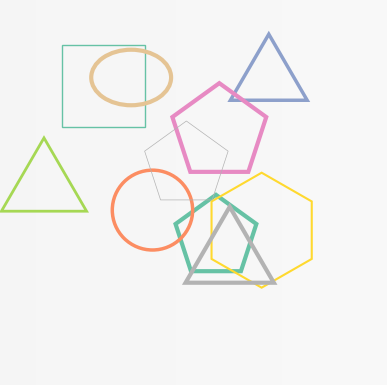[{"shape": "square", "thickness": 1, "radius": 0.54, "center": [0.267, 0.777]}, {"shape": "pentagon", "thickness": 3, "radius": 0.55, "center": [0.557, 0.384]}, {"shape": "circle", "thickness": 2.5, "radius": 0.52, "center": [0.393, 0.454]}, {"shape": "triangle", "thickness": 2.5, "radius": 0.57, "center": [0.694, 0.797]}, {"shape": "pentagon", "thickness": 3, "radius": 0.64, "center": [0.566, 0.657]}, {"shape": "triangle", "thickness": 2, "radius": 0.63, "center": [0.114, 0.515]}, {"shape": "hexagon", "thickness": 1.5, "radius": 0.75, "center": [0.675, 0.402]}, {"shape": "oval", "thickness": 3, "radius": 0.52, "center": [0.338, 0.799]}, {"shape": "triangle", "thickness": 3, "radius": 0.66, "center": [0.593, 0.331]}, {"shape": "pentagon", "thickness": 0.5, "radius": 0.57, "center": [0.481, 0.572]}]